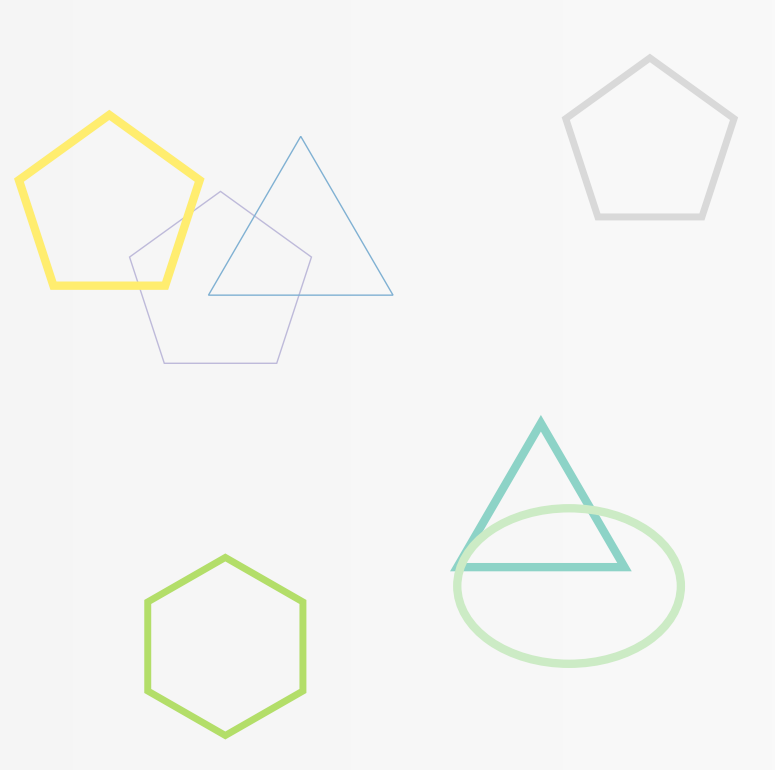[{"shape": "triangle", "thickness": 3, "radius": 0.62, "center": [0.698, 0.326]}, {"shape": "pentagon", "thickness": 0.5, "radius": 0.62, "center": [0.285, 0.628]}, {"shape": "triangle", "thickness": 0.5, "radius": 0.69, "center": [0.388, 0.685]}, {"shape": "hexagon", "thickness": 2.5, "radius": 0.58, "center": [0.291, 0.16]}, {"shape": "pentagon", "thickness": 2.5, "radius": 0.57, "center": [0.839, 0.811]}, {"shape": "oval", "thickness": 3, "radius": 0.72, "center": [0.734, 0.239]}, {"shape": "pentagon", "thickness": 3, "radius": 0.61, "center": [0.141, 0.728]}]